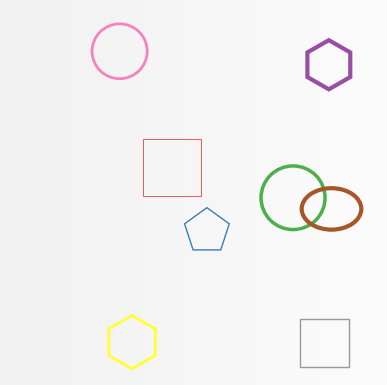[{"shape": "square", "thickness": 0.5, "radius": 0.37, "center": [0.443, 0.565]}, {"shape": "pentagon", "thickness": 1, "radius": 0.3, "center": [0.534, 0.4]}, {"shape": "circle", "thickness": 2.5, "radius": 0.41, "center": [0.756, 0.486]}, {"shape": "hexagon", "thickness": 3, "radius": 0.32, "center": [0.849, 0.832]}, {"shape": "hexagon", "thickness": 2, "radius": 0.35, "center": [0.341, 0.111]}, {"shape": "oval", "thickness": 3, "radius": 0.38, "center": [0.855, 0.457]}, {"shape": "circle", "thickness": 2, "radius": 0.36, "center": [0.309, 0.867]}, {"shape": "square", "thickness": 1, "radius": 0.31, "center": [0.838, 0.108]}]